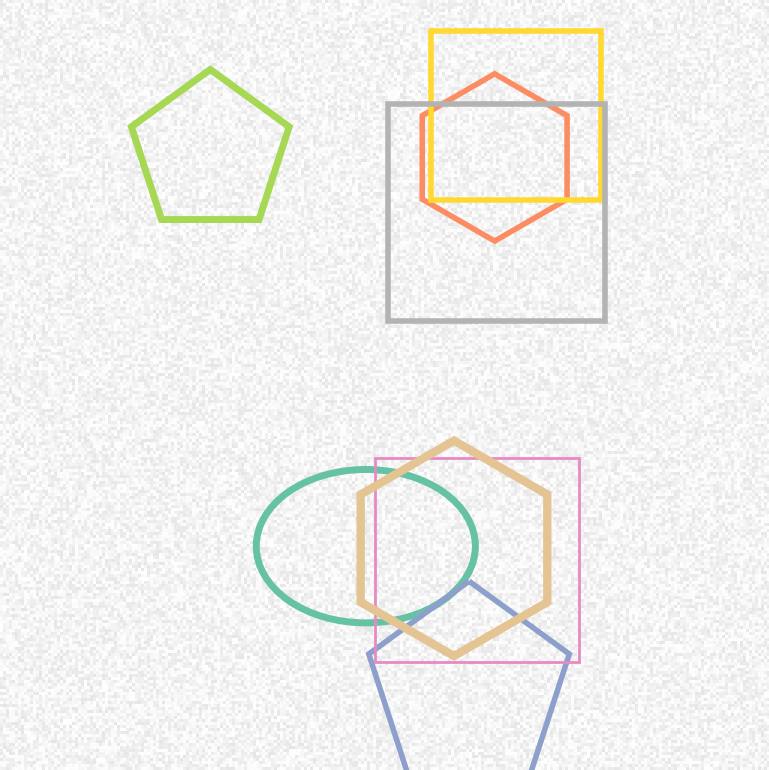[{"shape": "oval", "thickness": 2.5, "radius": 0.71, "center": [0.475, 0.291]}, {"shape": "hexagon", "thickness": 2, "radius": 0.54, "center": [0.642, 0.796]}, {"shape": "pentagon", "thickness": 2, "radius": 0.68, "center": [0.609, 0.108]}, {"shape": "square", "thickness": 1, "radius": 0.66, "center": [0.619, 0.273]}, {"shape": "pentagon", "thickness": 2.5, "radius": 0.54, "center": [0.273, 0.802]}, {"shape": "square", "thickness": 2, "radius": 0.55, "center": [0.67, 0.85]}, {"shape": "hexagon", "thickness": 3, "radius": 0.7, "center": [0.59, 0.288]}, {"shape": "square", "thickness": 2, "radius": 0.7, "center": [0.645, 0.724]}]